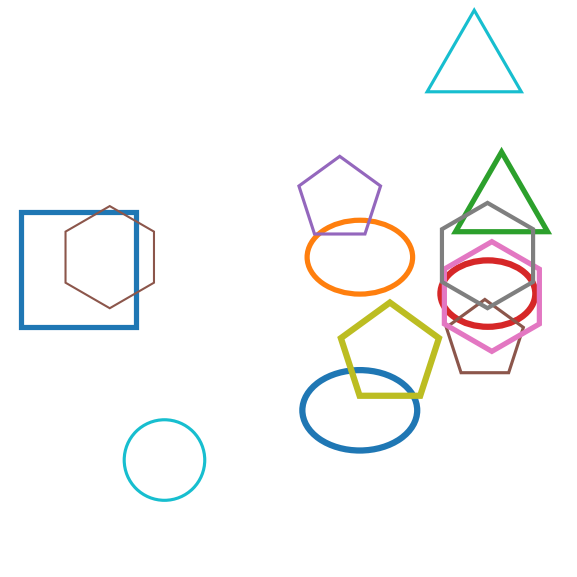[{"shape": "oval", "thickness": 3, "radius": 0.5, "center": [0.623, 0.289]}, {"shape": "square", "thickness": 2.5, "radius": 0.5, "center": [0.136, 0.532]}, {"shape": "oval", "thickness": 2.5, "radius": 0.46, "center": [0.623, 0.554]}, {"shape": "triangle", "thickness": 2.5, "radius": 0.46, "center": [0.869, 0.644]}, {"shape": "oval", "thickness": 3, "radius": 0.41, "center": [0.845, 0.491]}, {"shape": "pentagon", "thickness": 1.5, "radius": 0.37, "center": [0.588, 0.654]}, {"shape": "pentagon", "thickness": 1.5, "radius": 0.35, "center": [0.84, 0.41]}, {"shape": "hexagon", "thickness": 1, "radius": 0.44, "center": [0.19, 0.554]}, {"shape": "hexagon", "thickness": 2.5, "radius": 0.47, "center": [0.852, 0.486]}, {"shape": "hexagon", "thickness": 2, "radius": 0.46, "center": [0.844, 0.557]}, {"shape": "pentagon", "thickness": 3, "radius": 0.45, "center": [0.675, 0.386]}, {"shape": "circle", "thickness": 1.5, "radius": 0.35, "center": [0.285, 0.203]}, {"shape": "triangle", "thickness": 1.5, "radius": 0.47, "center": [0.821, 0.887]}]